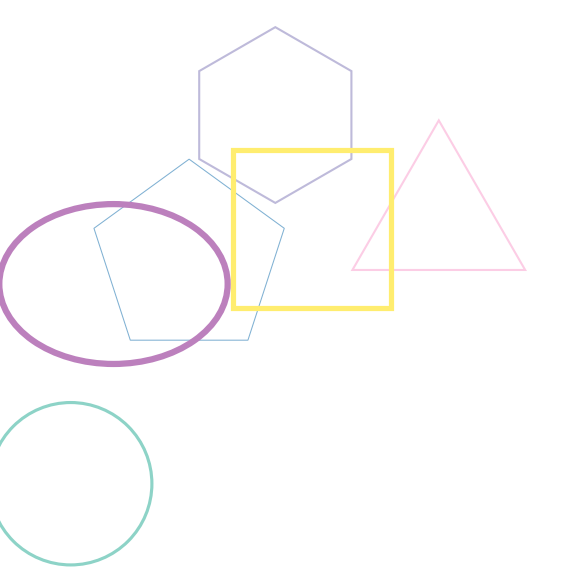[{"shape": "circle", "thickness": 1.5, "radius": 0.7, "center": [0.122, 0.162]}, {"shape": "hexagon", "thickness": 1, "radius": 0.76, "center": [0.477, 0.8]}, {"shape": "pentagon", "thickness": 0.5, "radius": 0.87, "center": [0.327, 0.55]}, {"shape": "triangle", "thickness": 1, "radius": 0.86, "center": [0.76, 0.618]}, {"shape": "oval", "thickness": 3, "radius": 0.99, "center": [0.197, 0.507]}, {"shape": "square", "thickness": 2.5, "radius": 0.68, "center": [0.54, 0.603]}]